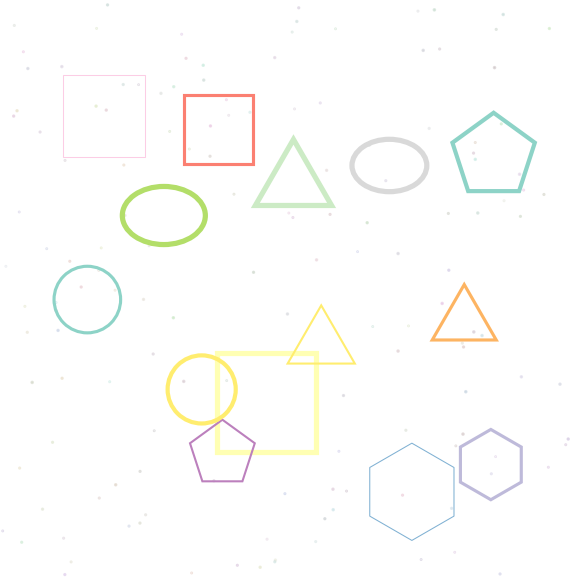[{"shape": "circle", "thickness": 1.5, "radius": 0.29, "center": [0.151, 0.48]}, {"shape": "pentagon", "thickness": 2, "radius": 0.37, "center": [0.855, 0.729]}, {"shape": "square", "thickness": 2.5, "radius": 0.43, "center": [0.461, 0.303]}, {"shape": "hexagon", "thickness": 1.5, "radius": 0.3, "center": [0.85, 0.195]}, {"shape": "square", "thickness": 1.5, "radius": 0.3, "center": [0.378, 0.774]}, {"shape": "hexagon", "thickness": 0.5, "radius": 0.42, "center": [0.713, 0.148]}, {"shape": "triangle", "thickness": 1.5, "radius": 0.32, "center": [0.804, 0.442]}, {"shape": "oval", "thickness": 2.5, "radius": 0.36, "center": [0.284, 0.626]}, {"shape": "square", "thickness": 0.5, "radius": 0.36, "center": [0.18, 0.798]}, {"shape": "oval", "thickness": 2.5, "radius": 0.32, "center": [0.674, 0.713]}, {"shape": "pentagon", "thickness": 1, "radius": 0.29, "center": [0.385, 0.213]}, {"shape": "triangle", "thickness": 2.5, "radius": 0.38, "center": [0.508, 0.681]}, {"shape": "circle", "thickness": 2, "radius": 0.29, "center": [0.349, 0.325]}, {"shape": "triangle", "thickness": 1, "radius": 0.34, "center": [0.556, 0.403]}]